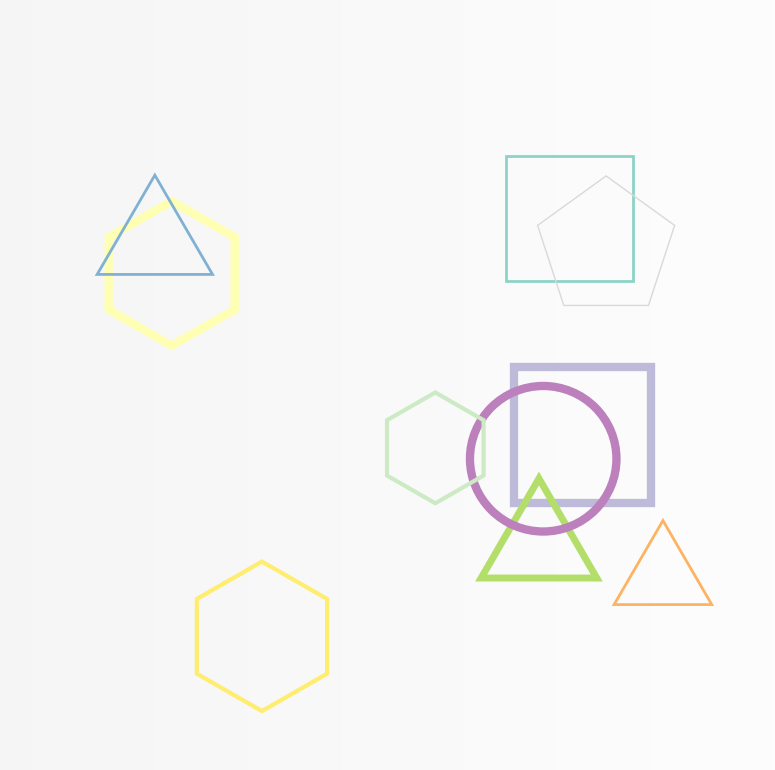[{"shape": "square", "thickness": 1, "radius": 0.41, "center": [0.735, 0.716]}, {"shape": "hexagon", "thickness": 3, "radius": 0.47, "center": [0.222, 0.645]}, {"shape": "square", "thickness": 3, "radius": 0.44, "center": [0.751, 0.435]}, {"shape": "triangle", "thickness": 1, "radius": 0.43, "center": [0.2, 0.687]}, {"shape": "triangle", "thickness": 1, "radius": 0.36, "center": [0.855, 0.251]}, {"shape": "triangle", "thickness": 2.5, "radius": 0.43, "center": [0.695, 0.292]}, {"shape": "pentagon", "thickness": 0.5, "radius": 0.46, "center": [0.782, 0.679]}, {"shape": "circle", "thickness": 3, "radius": 0.47, "center": [0.701, 0.404]}, {"shape": "hexagon", "thickness": 1.5, "radius": 0.36, "center": [0.562, 0.418]}, {"shape": "hexagon", "thickness": 1.5, "radius": 0.49, "center": [0.338, 0.174]}]